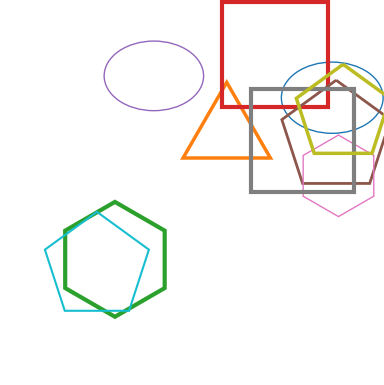[{"shape": "oval", "thickness": 1, "radius": 0.66, "center": [0.863, 0.746]}, {"shape": "triangle", "thickness": 2.5, "radius": 0.65, "center": [0.589, 0.655]}, {"shape": "hexagon", "thickness": 3, "radius": 0.75, "center": [0.299, 0.326]}, {"shape": "square", "thickness": 3, "radius": 0.69, "center": [0.714, 0.859]}, {"shape": "oval", "thickness": 1, "radius": 0.65, "center": [0.4, 0.803]}, {"shape": "pentagon", "thickness": 2, "radius": 0.74, "center": [0.873, 0.643]}, {"shape": "hexagon", "thickness": 1, "radius": 0.53, "center": [0.879, 0.543]}, {"shape": "square", "thickness": 3, "radius": 0.67, "center": [0.786, 0.634]}, {"shape": "pentagon", "thickness": 2.5, "radius": 0.64, "center": [0.891, 0.705]}, {"shape": "pentagon", "thickness": 1.5, "radius": 0.71, "center": [0.252, 0.308]}]